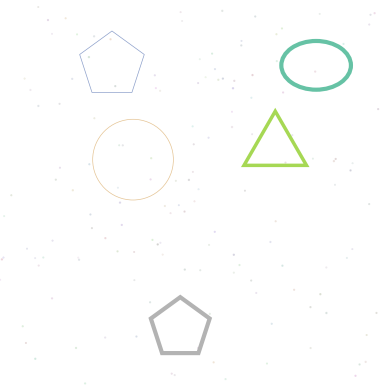[{"shape": "oval", "thickness": 3, "radius": 0.45, "center": [0.821, 0.83]}, {"shape": "pentagon", "thickness": 0.5, "radius": 0.44, "center": [0.291, 0.831]}, {"shape": "triangle", "thickness": 2.5, "radius": 0.47, "center": [0.715, 0.617]}, {"shape": "circle", "thickness": 0.5, "radius": 0.52, "center": [0.346, 0.585]}, {"shape": "pentagon", "thickness": 3, "radius": 0.4, "center": [0.468, 0.148]}]